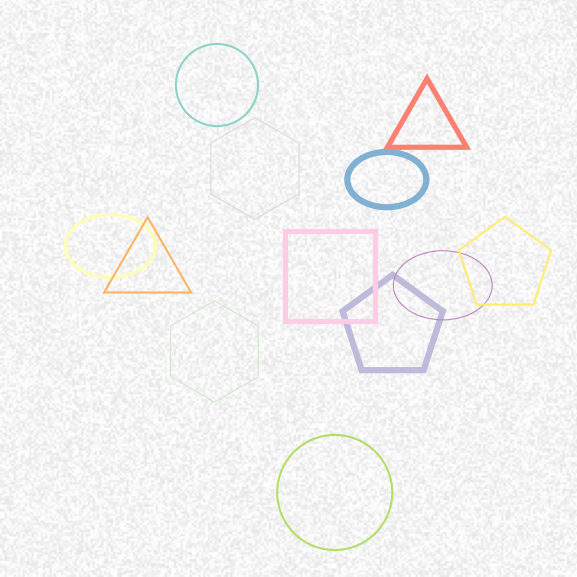[{"shape": "circle", "thickness": 1, "radius": 0.36, "center": [0.376, 0.852]}, {"shape": "oval", "thickness": 1.5, "radius": 0.39, "center": [0.191, 0.573]}, {"shape": "pentagon", "thickness": 3, "radius": 0.46, "center": [0.68, 0.432]}, {"shape": "triangle", "thickness": 2.5, "radius": 0.4, "center": [0.739, 0.784]}, {"shape": "oval", "thickness": 3, "radius": 0.34, "center": [0.67, 0.688]}, {"shape": "triangle", "thickness": 1, "radius": 0.43, "center": [0.256, 0.536]}, {"shape": "circle", "thickness": 1, "radius": 0.5, "center": [0.58, 0.146]}, {"shape": "square", "thickness": 2.5, "radius": 0.39, "center": [0.572, 0.522]}, {"shape": "hexagon", "thickness": 0.5, "radius": 0.44, "center": [0.441, 0.707]}, {"shape": "oval", "thickness": 0.5, "radius": 0.43, "center": [0.767, 0.505]}, {"shape": "hexagon", "thickness": 0.5, "radius": 0.44, "center": [0.371, 0.391]}, {"shape": "pentagon", "thickness": 1, "radius": 0.42, "center": [0.874, 0.54]}]